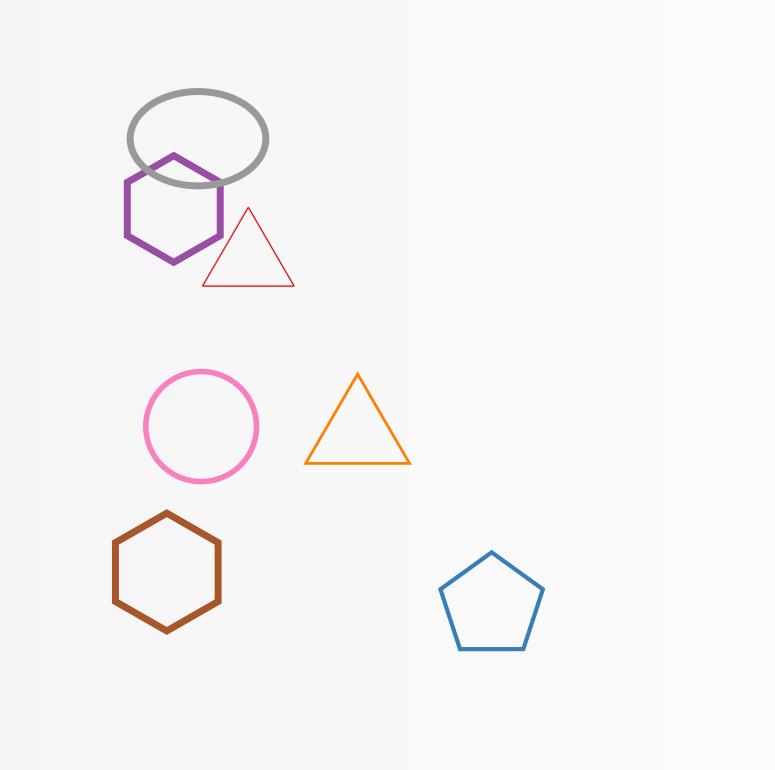[{"shape": "triangle", "thickness": 0.5, "radius": 0.34, "center": [0.32, 0.663]}, {"shape": "pentagon", "thickness": 1.5, "radius": 0.35, "center": [0.634, 0.213]}, {"shape": "hexagon", "thickness": 2.5, "radius": 0.35, "center": [0.224, 0.729]}, {"shape": "triangle", "thickness": 1, "radius": 0.39, "center": [0.461, 0.437]}, {"shape": "hexagon", "thickness": 2.5, "radius": 0.38, "center": [0.215, 0.257]}, {"shape": "circle", "thickness": 2, "radius": 0.36, "center": [0.26, 0.446]}, {"shape": "oval", "thickness": 2.5, "radius": 0.44, "center": [0.255, 0.82]}]